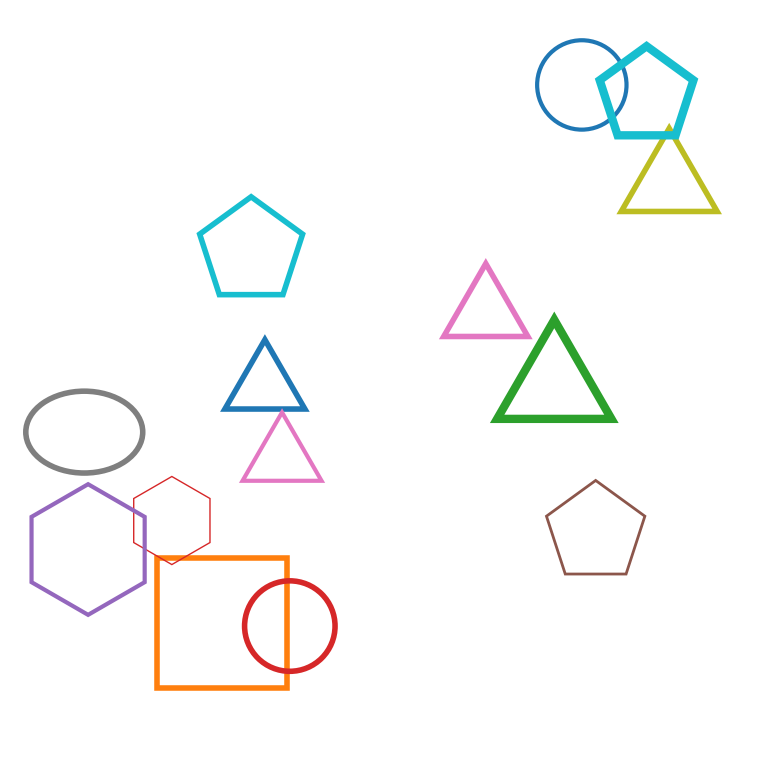[{"shape": "circle", "thickness": 1.5, "radius": 0.29, "center": [0.756, 0.89]}, {"shape": "triangle", "thickness": 2, "radius": 0.3, "center": [0.344, 0.499]}, {"shape": "square", "thickness": 2, "radius": 0.42, "center": [0.288, 0.191]}, {"shape": "triangle", "thickness": 3, "radius": 0.43, "center": [0.72, 0.499]}, {"shape": "hexagon", "thickness": 0.5, "radius": 0.29, "center": [0.223, 0.324]}, {"shape": "circle", "thickness": 2, "radius": 0.29, "center": [0.376, 0.187]}, {"shape": "hexagon", "thickness": 1.5, "radius": 0.42, "center": [0.114, 0.286]}, {"shape": "pentagon", "thickness": 1, "radius": 0.34, "center": [0.774, 0.309]}, {"shape": "triangle", "thickness": 2, "radius": 0.32, "center": [0.631, 0.595]}, {"shape": "triangle", "thickness": 1.5, "radius": 0.3, "center": [0.366, 0.405]}, {"shape": "oval", "thickness": 2, "radius": 0.38, "center": [0.109, 0.439]}, {"shape": "triangle", "thickness": 2, "radius": 0.36, "center": [0.869, 0.761]}, {"shape": "pentagon", "thickness": 3, "radius": 0.32, "center": [0.84, 0.876]}, {"shape": "pentagon", "thickness": 2, "radius": 0.35, "center": [0.326, 0.674]}]